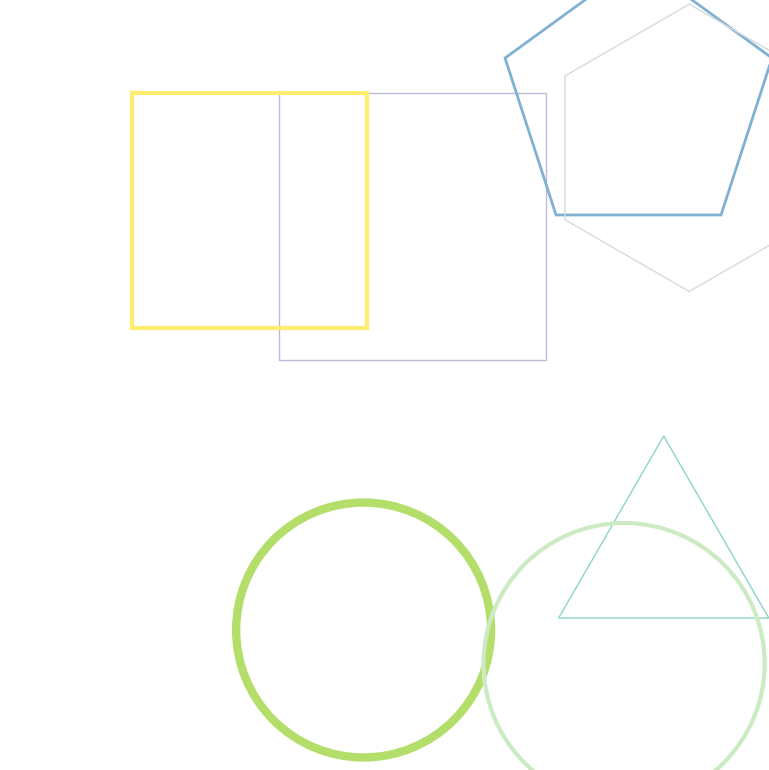[{"shape": "triangle", "thickness": 0.5, "radius": 0.79, "center": [0.862, 0.276]}, {"shape": "square", "thickness": 0.5, "radius": 0.87, "center": [0.536, 0.705]}, {"shape": "pentagon", "thickness": 1, "radius": 0.91, "center": [0.829, 0.868]}, {"shape": "circle", "thickness": 3, "radius": 0.83, "center": [0.472, 0.182]}, {"shape": "hexagon", "thickness": 0.5, "radius": 0.93, "center": [0.895, 0.808]}, {"shape": "circle", "thickness": 1.5, "radius": 0.91, "center": [0.811, 0.138]}, {"shape": "square", "thickness": 1.5, "radius": 0.76, "center": [0.324, 0.727]}]